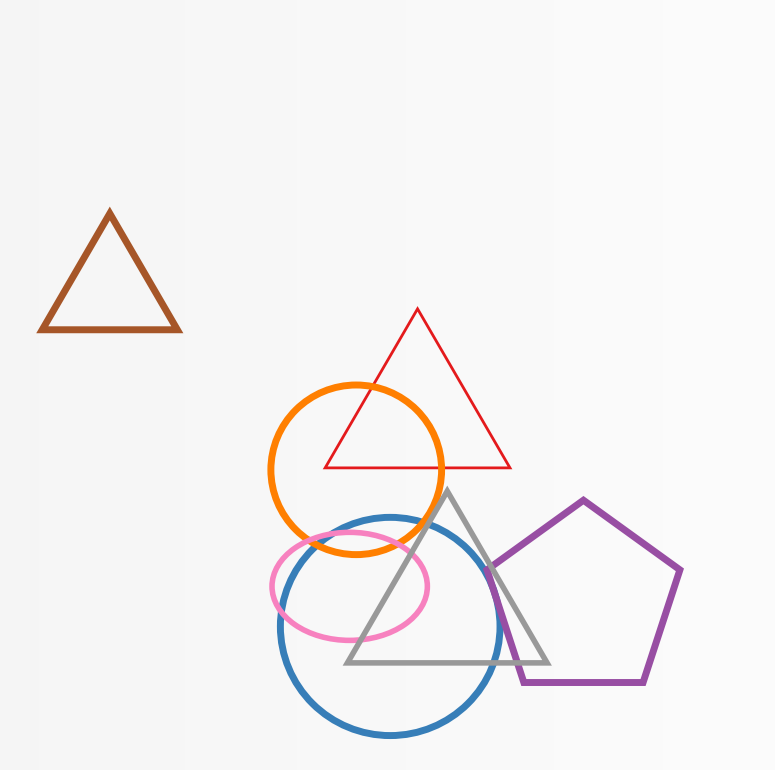[{"shape": "triangle", "thickness": 1, "radius": 0.69, "center": [0.539, 0.461]}, {"shape": "circle", "thickness": 2.5, "radius": 0.71, "center": [0.503, 0.186]}, {"shape": "pentagon", "thickness": 2.5, "radius": 0.65, "center": [0.753, 0.219]}, {"shape": "circle", "thickness": 2.5, "radius": 0.55, "center": [0.46, 0.39]}, {"shape": "triangle", "thickness": 2.5, "radius": 0.5, "center": [0.142, 0.622]}, {"shape": "oval", "thickness": 2, "radius": 0.5, "center": [0.451, 0.238]}, {"shape": "triangle", "thickness": 2, "radius": 0.74, "center": [0.577, 0.213]}]